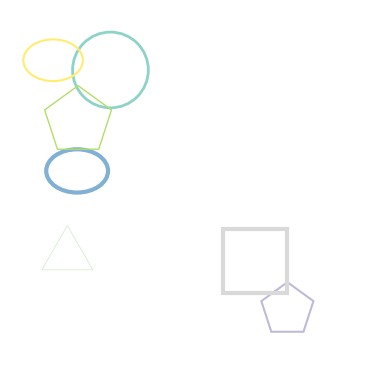[{"shape": "circle", "thickness": 2, "radius": 0.49, "center": [0.287, 0.818]}, {"shape": "pentagon", "thickness": 1.5, "radius": 0.36, "center": [0.746, 0.196]}, {"shape": "oval", "thickness": 3, "radius": 0.4, "center": [0.2, 0.556]}, {"shape": "pentagon", "thickness": 1, "radius": 0.46, "center": [0.203, 0.686]}, {"shape": "square", "thickness": 3, "radius": 0.42, "center": [0.663, 0.321]}, {"shape": "triangle", "thickness": 0.5, "radius": 0.38, "center": [0.175, 0.337]}, {"shape": "oval", "thickness": 1.5, "radius": 0.39, "center": [0.138, 0.843]}]